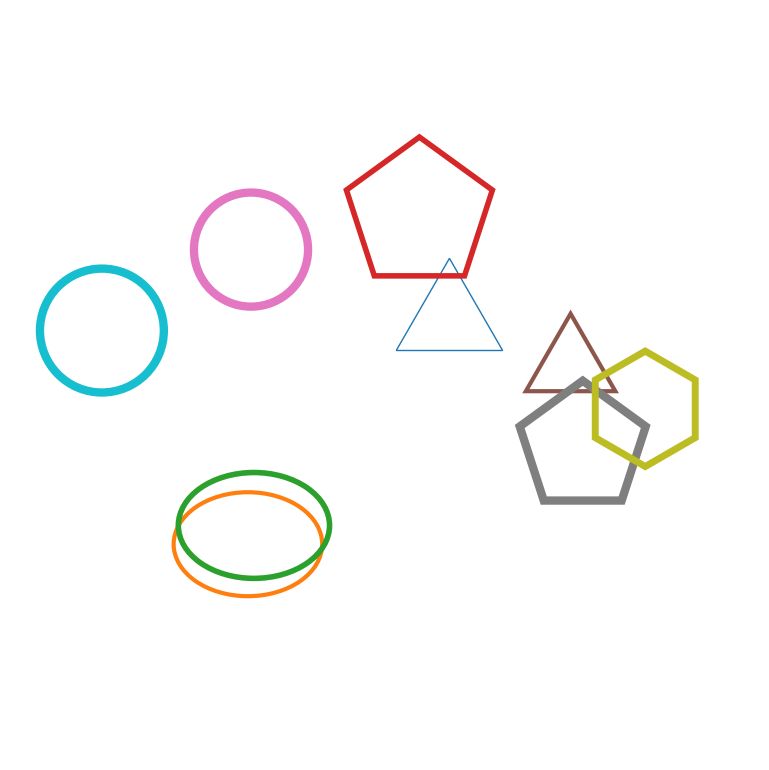[{"shape": "triangle", "thickness": 0.5, "radius": 0.4, "center": [0.584, 0.585]}, {"shape": "oval", "thickness": 1.5, "radius": 0.48, "center": [0.322, 0.293]}, {"shape": "oval", "thickness": 2, "radius": 0.49, "center": [0.33, 0.318]}, {"shape": "pentagon", "thickness": 2, "radius": 0.5, "center": [0.545, 0.722]}, {"shape": "triangle", "thickness": 1.5, "radius": 0.34, "center": [0.741, 0.526]}, {"shape": "circle", "thickness": 3, "radius": 0.37, "center": [0.326, 0.676]}, {"shape": "pentagon", "thickness": 3, "radius": 0.43, "center": [0.757, 0.42]}, {"shape": "hexagon", "thickness": 2.5, "radius": 0.37, "center": [0.838, 0.469]}, {"shape": "circle", "thickness": 3, "radius": 0.4, "center": [0.132, 0.571]}]